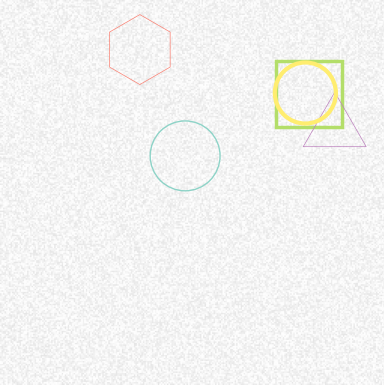[{"shape": "circle", "thickness": 1, "radius": 0.45, "center": [0.481, 0.595]}, {"shape": "hexagon", "thickness": 0.5, "radius": 0.45, "center": [0.363, 0.871]}, {"shape": "square", "thickness": 2.5, "radius": 0.43, "center": [0.803, 0.757]}, {"shape": "triangle", "thickness": 0.5, "radius": 0.47, "center": [0.869, 0.666]}, {"shape": "circle", "thickness": 3, "radius": 0.4, "center": [0.793, 0.758]}]